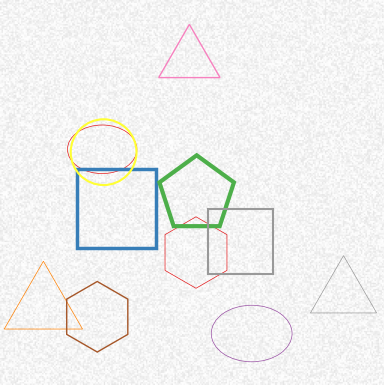[{"shape": "hexagon", "thickness": 0.5, "radius": 0.46, "center": [0.509, 0.344]}, {"shape": "oval", "thickness": 0.5, "radius": 0.45, "center": [0.265, 0.612]}, {"shape": "square", "thickness": 2.5, "radius": 0.51, "center": [0.302, 0.459]}, {"shape": "pentagon", "thickness": 3, "radius": 0.51, "center": [0.511, 0.495]}, {"shape": "oval", "thickness": 0.5, "radius": 0.52, "center": [0.654, 0.134]}, {"shape": "triangle", "thickness": 0.5, "radius": 0.59, "center": [0.113, 0.204]}, {"shape": "circle", "thickness": 1.5, "radius": 0.43, "center": [0.269, 0.605]}, {"shape": "hexagon", "thickness": 1, "radius": 0.46, "center": [0.253, 0.177]}, {"shape": "triangle", "thickness": 1, "radius": 0.46, "center": [0.492, 0.844]}, {"shape": "square", "thickness": 1.5, "radius": 0.43, "center": [0.624, 0.372]}, {"shape": "triangle", "thickness": 0.5, "radius": 0.5, "center": [0.892, 0.237]}]